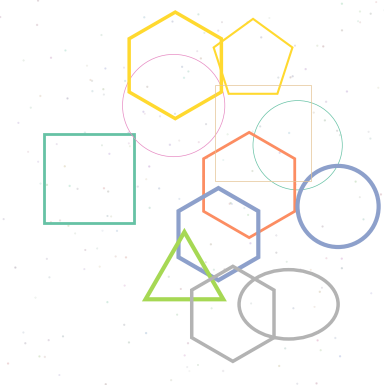[{"shape": "circle", "thickness": 0.5, "radius": 0.58, "center": [0.773, 0.623]}, {"shape": "square", "thickness": 2, "radius": 0.58, "center": [0.231, 0.536]}, {"shape": "hexagon", "thickness": 2, "radius": 0.68, "center": [0.647, 0.519]}, {"shape": "circle", "thickness": 3, "radius": 0.53, "center": [0.878, 0.464]}, {"shape": "hexagon", "thickness": 3, "radius": 0.6, "center": [0.567, 0.392]}, {"shape": "circle", "thickness": 0.5, "radius": 0.66, "center": [0.451, 0.726]}, {"shape": "triangle", "thickness": 3, "radius": 0.58, "center": [0.479, 0.281]}, {"shape": "pentagon", "thickness": 1.5, "radius": 0.54, "center": [0.657, 0.843]}, {"shape": "hexagon", "thickness": 2.5, "radius": 0.69, "center": [0.455, 0.83]}, {"shape": "square", "thickness": 0.5, "radius": 0.62, "center": [0.683, 0.655]}, {"shape": "oval", "thickness": 2.5, "radius": 0.64, "center": [0.75, 0.21]}, {"shape": "hexagon", "thickness": 2.5, "radius": 0.62, "center": [0.605, 0.185]}]